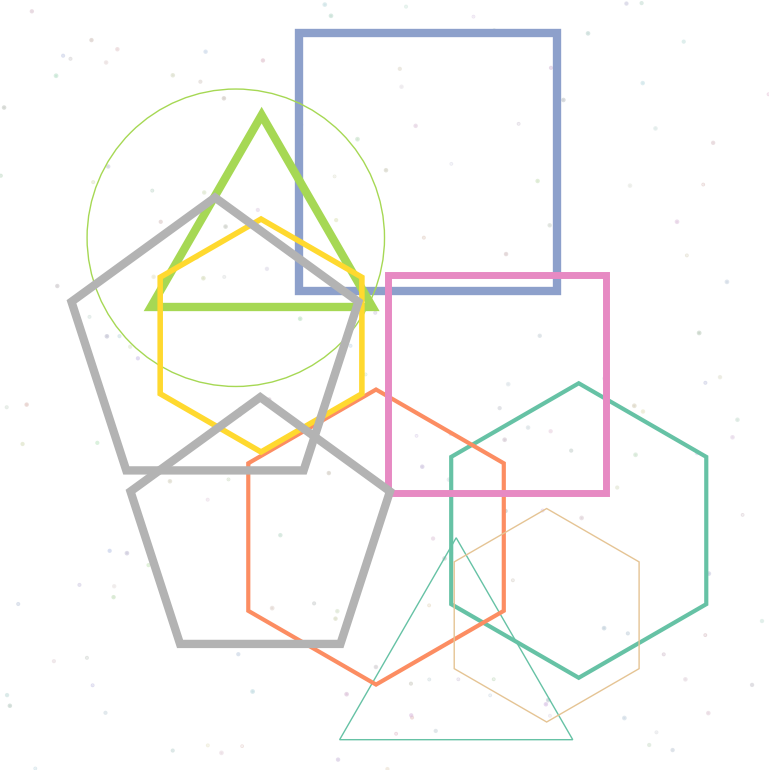[{"shape": "triangle", "thickness": 0.5, "radius": 0.87, "center": [0.592, 0.127]}, {"shape": "hexagon", "thickness": 1.5, "radius": 0.96, "center": [0.752, 0.311]}, {"shape": "hexagon", "thickness": 1.5, "radius": 0.96, "center": [0.488, 0.303]}, {"shape": "square", "thickness": 3, "radius": 0.84, "center": [0.556, 0.789]}, {"shape": "square", "thickness": 2.5, "radius": 0.71, "center": [0.646, 0.501]}, {"shape": "circle", "thickness": 0.5, "radius": 0.97, "center": [0.306, 0.691]}, {"shape": "triangle", "thickness": 3, "radius": 0.83, "center": [0.34, 0.684]}, {"shape": "hexagon", "thickness": 2, "radius": 0.76, "center": [0.339, 0.564]}, {"shape": "hexagon", "thickness": 0.5, "radius": 0.69, "center": [0.71, 0.201]}, {"shape": "pentagon", "thickness": 3, "radius": 0.89, "center": [0.338, 0.307]}, {"shape": "pentagon", "thickness": 3, "radius": 0.98, "center": [0.279, 0.548]}]